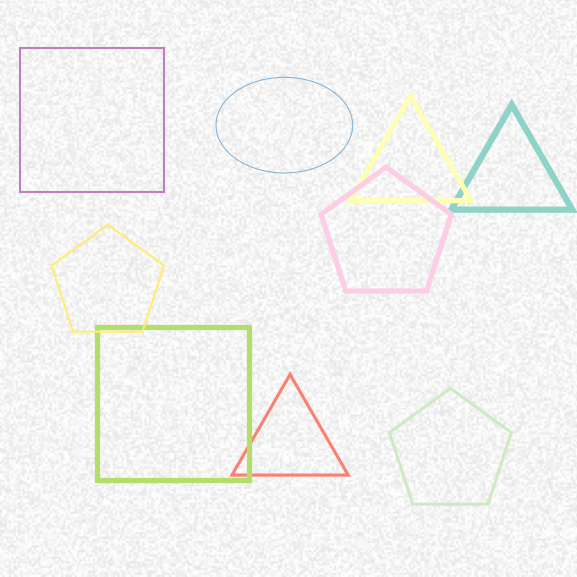[{"shape": "triangle", "thickness": 3, "radius": 0.61, "center": [0.886, 0.697]}, {"shape": "triangle", "thickness": 2.5, "radius": 0.6, "center": [0.711, 0.712]}, {"shape": "triangle", "thickness": 1.5, "radius": 0.58, "center": [0.502, 0.235]}, {"shape": "oval", "thickness": 0.5, "radius": 0.59, "center": [0.492, 0.782]}, {"shape": "square", "thickness": 2.5, "radius": 0.66, "center": [0.3, 0.301]}, {"shape": "pentagon", "thickness": 2.5, "radius": 0.59, "center": [0.669, 0.591]}, {"shape": "square", "thickness": 1, "radius": 0.62, "center": [0.16, 0.791]}, {"shape": "pentagon", "thickness": 1.5, "radius": 0.55, "center": [0.78, 0.216]}, {"shape": "pentagon", "thickness": 1, "radius": 0.51, "center": [0.187, 0.508]}]